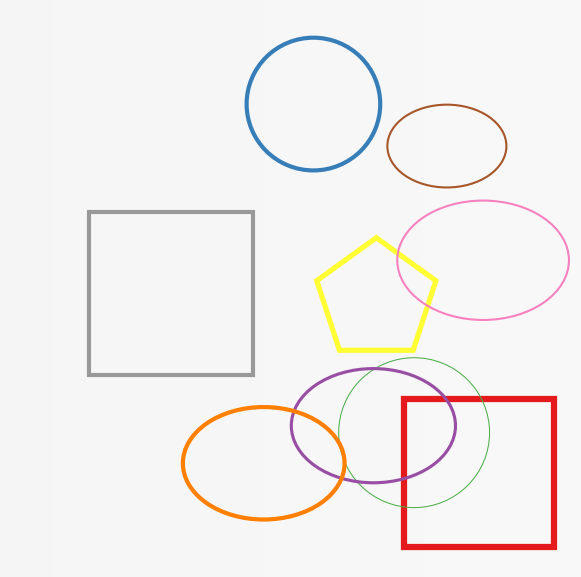[{"shape": "square", "thickness": 3, "radius": 0.64, "center": [0.824, 0.18]}, {"shape": "circle", "thickness": 2, "radius": 0.57, "center": [0.539, 0.819]}, {"shape": "circle", "thickness": 0.5, "radius": 0.65, "center": [0.712, 0.25]}, {"shape": "oval", "thickness": 1.5, "radius": 0.71, "center": [0.642, 0.262]}, {"shape": "oval", "thickness": 2, "radius": 0.7, "center": [0.454, 0.197]}, {"shape": "pentagon", "thickness": 2.5, "radius": 0.54, "center": [0.647, 0.48]}, {"shape": "oval", "thickness": 1, "radius": 0.51, "center": [0.769, 0.746]}, {"shape": "oval", "thickness": 1, "radius": 0.74, "center": [0.831, 0.548]}, {"shape": "square", "thickness": 2, "radius": 0.71, "center": [0.294, 0.491]}]